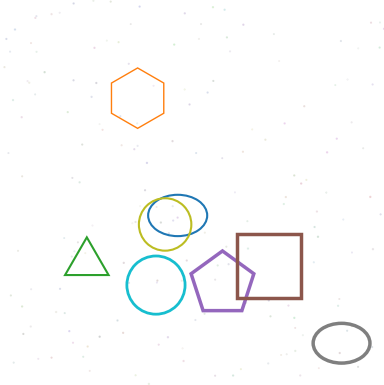[{"shape": "oval", "thickness": 1.5, "radius": 0.38, "center": [0.461, 0.44]}, {"shape": "hexagon", "thickness": 1, "radius": 0.39, "center": [0.357, 0.745]}, {"shape": "triangle", "thickness": 1.5, "radius": 0.33, "center": [0.226, 0.318]}, {"shape": "pentagon", "thickness": 2.5, "radius": 0.43, "center": [0.578, 0.262]}, {"shape": "square", "thickness": 2.5, "radius": 0.42, "center": [0.7, 0.31]}, {"shape": "oval", "thickness": 2.5, "radius": 0.37, "center": [0.887, 0.109]}, {"shape": "circle", "thickness": 1.5, "radius": 0.34, "center": [0.429, 0.417]}, {"shape": "circle", "thickness": 2, "radius": 0.38, "center": [0.405, 0.26]}]